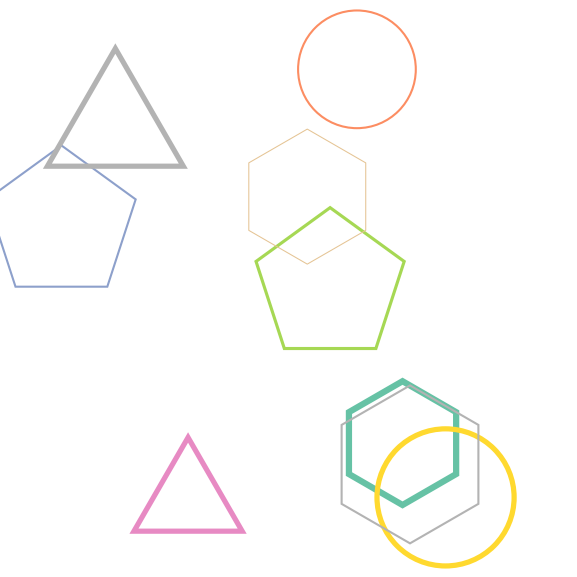[{"shape": "hexagon", "thickness": 3, "radius": 0.54, "center": [0.697, 0.232]}, {"shape": "circle", "thickness": 1, "radius": 0.51, "center": [0.618, 0.879]}, {"shape": "pentagon", "thickness": 1, "radius": 0.68, "center": [0.106, 0.612]}, {"shape": "triangle", "thickness": 2.5, "radius": 0.54, "center": [0.326, 0.133]}, {"shape": "pentagon", "thickness": 1.5, "radius": 0.67, "center": [0.572, 0.505]}, {"shape": "circle", "thickness": 2.5, "radius": 0.59, "center": [0.772, 0.138]}, {"shape": "hexagon", "thickness": 0.5, "radius": 0.58, "center": [0.532, 0.659]}, {"shape": "triangle", "thickness": 2.5, "radius": 0.68, "center": [0.2, 0.779]}, {"shape": "hexagon", "thickness": 1, "radius": 0.68, "center": [0.71, 0.195]}]